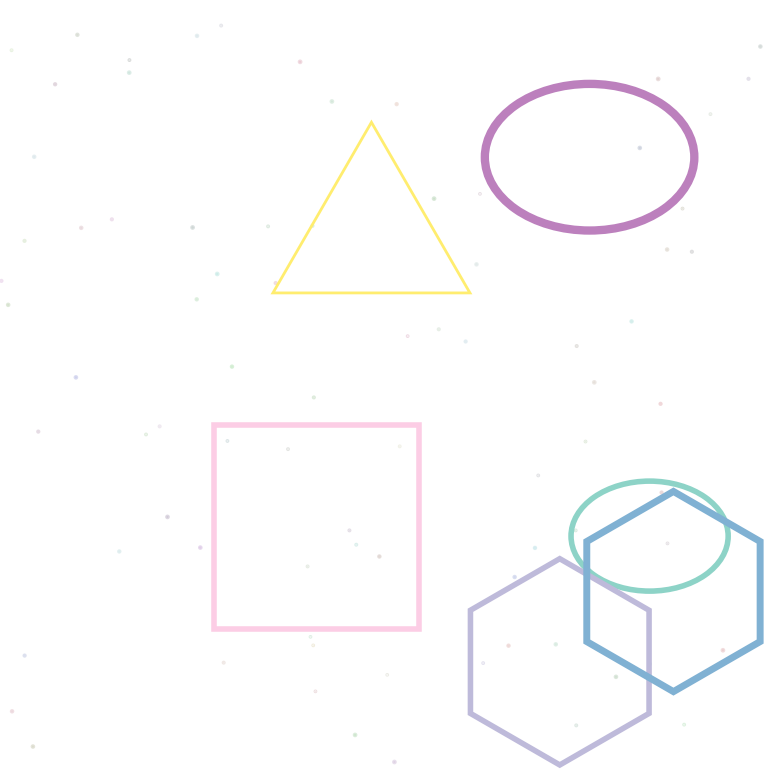[{"shape": "oval", "thickness": 2, "radius": 0.51, "center": [0.844, 0.304]}, {"shape": "hexagon", "thickness": 2, "radius": 0.67, "center": [0.727, 0.14]}, {"shape": "hexagon", "thickness": 2.5, "radius": 0.65, "center": [0.875, 0.232]}, {"shape": "square", "thickness": 2, "radius": 0.66, "center": [0.411, 0.315]}, {"shape": "oval", "thickness": 3, "radius": 0.68, "center": [0.766, 0.796]}, {"shape": "triangle", "thickness": 1, "radius": 0.74, "center": [0.482, 0.693]}]